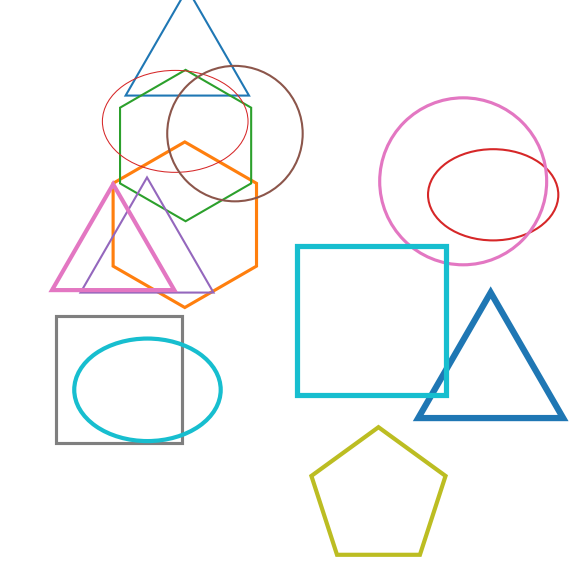[{"shape": "triangle", "thickness": 1, "radius": 0.62, "center": [0.324, 0.895]}, {"shape": "triangle", "thickness": 3, "radius": 0.72, "center": [0.85, 0.348]}, {"shape": "hexagon", "thickness": 1.5, "radius": 0.72, "center": [0.32, 0.61]}, {"shape": "hexagon", "thickness": 1, "radius": 0.66, "center": [0.321, 0.747]}, {"shape": "oval", "thickness": 1, "radius": 0.56, "center": [0.854, 0.662]}, {"shape": "oval", "thickness": 0.5, "radius": 0.63, "center": [0.303, 0.789]}, {"shape": "triangle", "thickness": 1, "radius": 0.66, "center": [0.255, 0.559]}, {"shape": "circle", "thickness": 1, "radius": 0.59, "center": [0.407, 0.768]}, {"shape": "triangle", "thickness": 2, "radius": 0.61, "center": [0.196, 0.558]}, {"shape": "circle", "thickness": 1.5, "radius": 0.72, "center": [0.802, 0.685]}, {"shape": "square", "thickness": 1.5, "radius": 0.55, "center": [0.206, 0.342]}, {"shape": "pentagon", "thickness": 2, "radius": 0.61, "center": [0.655, 0.137]}, {"shape": "oval", "thickness": 2, "radius": 0.63, "center": [0.255, 0.324]}, {"shape": "square", "thickness": 2.5, "radius": 0.65, "center": [0.644, 0.445]}]